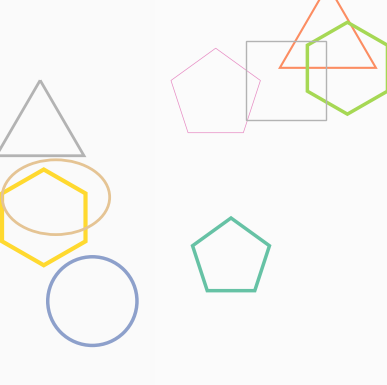[{"shape": "pentagon", "thickness": 2.5, "radius": 0.52, "center": [0.596, 0.329]}, {"shape": "triangle", "thickness": 1.5, "radius": 0.72, "center": [0.846, 0.895]}, {"shape": "circle", "thickness": 2.5, "radius": 0.58, "center": [0.238, 0.218]}, {"shape": "pentagon", "thickness": 0.5, "radius": 0.61, "center": [0.557, 0.753]}, {"shape": "hexagon", "thickness": 2.5, "radius": 0.6, "center": [0.897, 0.823]}, {"shape": "hexagon", "thickness": 3, "radius": 0.62, "center": [0.113, 0.435]}, {"shape": "oval", "thickness": 2, "radius": 0.69, "center": [0.144, 0.488]}, {"shape": "square", "thickness": 1, "radius": 0.52, "center": [0.737, 0.791]}, {"shape": "triangle", "thickness": 2, "radius": 0.65, "center": [0.104, 0.661]}]